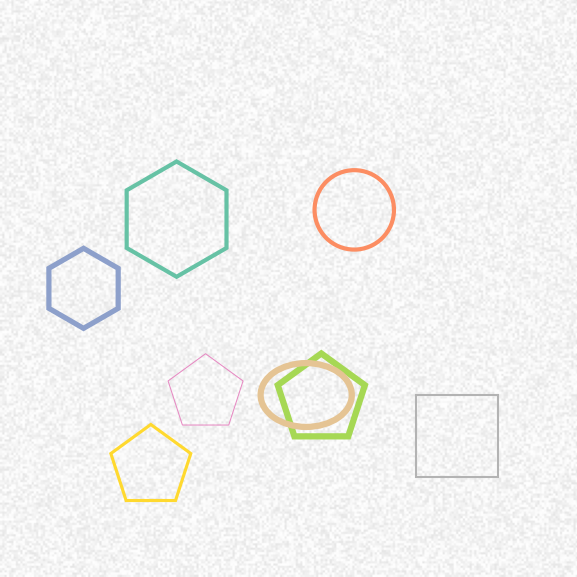[{"shape": "hexagon", "thickness": 2, "radius": 0.5, "center": [0.306, 0.62]}, {"shape": "circle", "thickness": 2, "radius": 0.34, "center": [0.613, 0.636]}, {"shape": "hexagon", "thickness": 2.5, "radius": 0.35, "center": [0.145, 0.5]}, {"shape": "pentagon", "thickness": 0.5, "radius": 0.34, "center": [0.356, 0.318]}, {"shape": "pentagon", "thickness": 3, "radius": 0.4, "center": [0.556, 0.308]}, {"shape": "pentagon", "thickness": 1.5, "radius": 0.36, "center": [0.261, 0.191]}, {"shape": "oval", "thickness": 3, "radius": 0.39, "center": [0.53, 0.315]}, {"shape": "square", "thickness": 1, "radius": 0.35, "center": [0.792, 0.244]}]